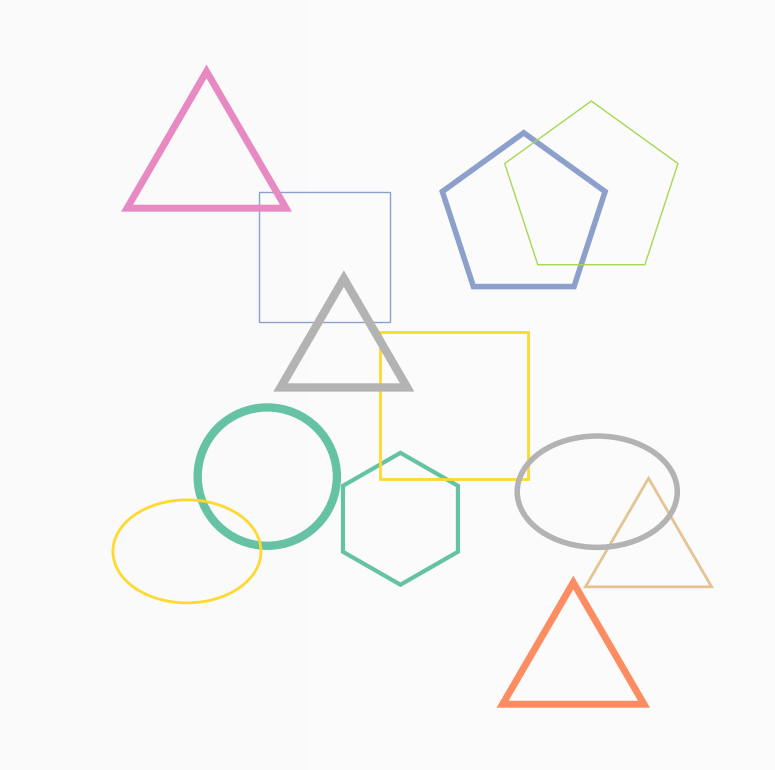[{"shape": "hexagon", "thickness": 1.5, "radius": 0.43, "center": [0.517, 0.326]}, {"shape": "circle", "thickness": 3, "radius": 0.45, "center": [0.345, 0.381]}, {"shape": "triangle", "thickness": 2.5, "radius": 0.53, "center": [0.74, 0.138]}, {"shape": "square", "thickness": 0.5, "radius": 0.42, "center": [0.418, 0.666]}, {"shape": "pentagon", "thickness": 2, "radius": 0.55, "center": [0.676, 0.717]}, {"shape": "triangle", "thickness": 2.5, "radius": 0.59, "center": [0.266, 0.789]}, {"shape": "pentagon", "thickness": 0.5, "radius": 0.59, "center": [0.763, 0.751]}, {"shape": "square", "thickness": 1, "radius": 0.48, "center": [0.585, 0.473]}, {"shape": "oval", "thickness": 1, "radius": 0.48, "center": [0.241, 0.284]}, {"shape": "triangle", "thickness": 1, "radius": 0.47, "center": [0.837, 0.285]}, {"shape": "triangle", "thickness": 3, "radius": 0.47, "center": [0.444, 0.544]}, {"shape": "oval", "thickness": 2, "radius": 0.52, "center": [0.771, 0.361]}]